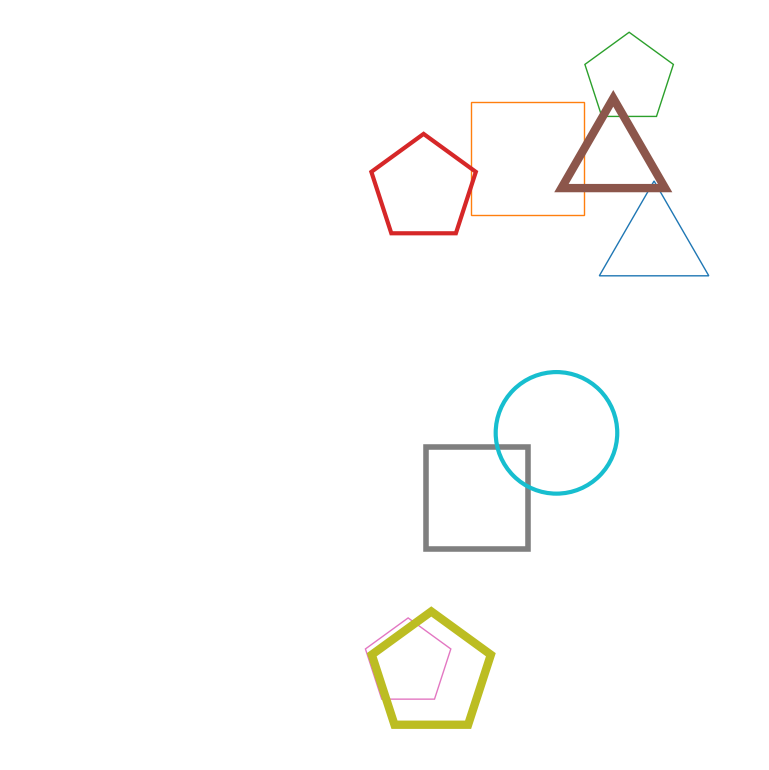[{"shape": "triangle", "thickness": 0.5, "radius": 0.41, "center": [0.849, 0.683]}, {"shape": "square", "thickness": 0.5, "radius": 0.37, "center": [0.685, 0.795]}, {"shape": "pentagon", "thickness": 0.5, "radius": 0.3, "center": [0.817, 0.898]}, {"shape": "pentagon", "thickness": 1.5, "radius": 0.36, "center": [0.55, 0.755]}, {"shape": "triangle", "thickness": 3, "radius": 0.39, "center": [0.796, 0.795]}, {"shape": "pentagon", "thickness": 0.5, "radius": 0.29, "center": [0.53, 0.139]}, {"shape": "square", "thickness": 2, "radius": 0.33, "center": [0.619, 0.353]}, {"shape": "pentagon", "thickness": 3, "radius": 0.41, "center": [0.56, 0.125]}, {"shape": "circle", "thickness": 1.5, "radius": 0.39, "center": [0.723, 0.438]}]